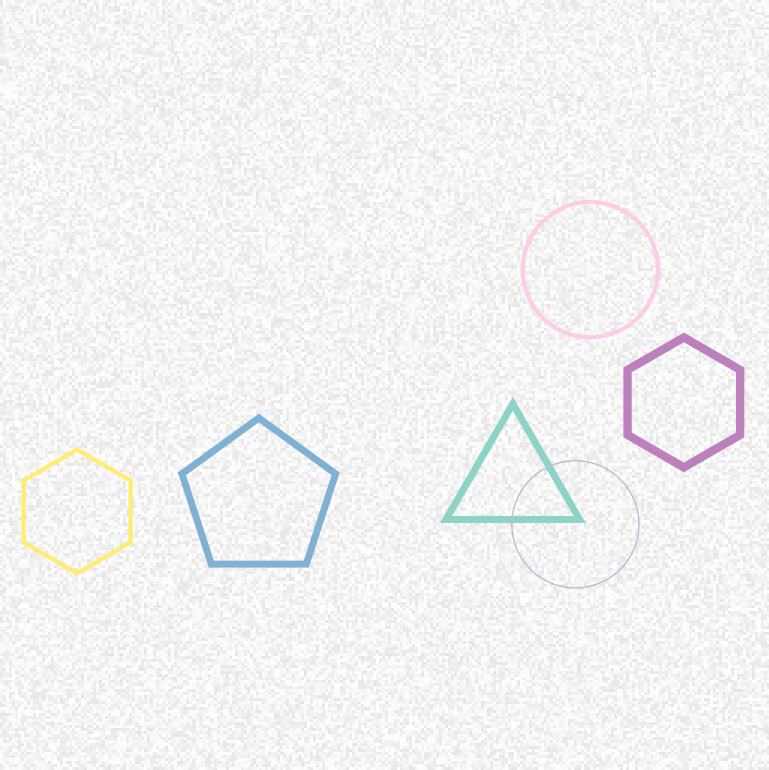[{"shape": "triangle", "thickness": 2.5, "radius": 0.5, "center": [0.666, 0.375]}, {"shape": "circle", "thickness": 0.5, "radius": 0.41, "center": [0.747, 0.319]}, {"shape": "pentagon", "thickness": 2.5, "radius": 0.52, "center": [0.336, 0.352]}, {"shape": "circle", "thickness": 1.5, "radius": 0.44, "center": [0.767, 0.65]}, {"shape": "hexagon", "thickness": 3, "radius": 0.42, "center": [0.888, 0.477]}, {"shape": "hexagon", "thickness": 1.5, "radius": 0.4, "center": [0.1, 0.336]}]